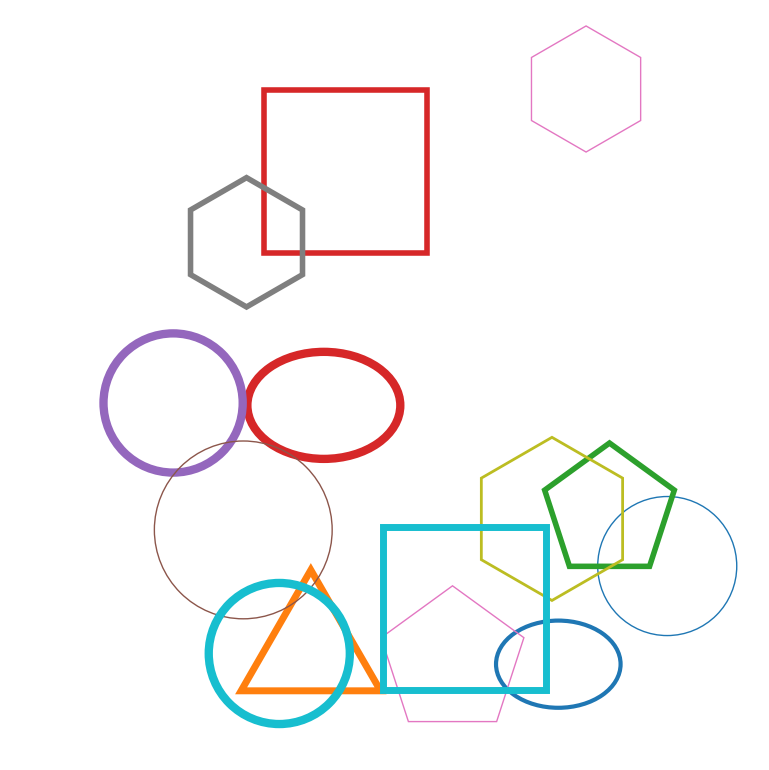[{"shape": "circle", "thickness": 0.5, "radius": 0.45, "center": [0.867, 0.265]}, {"shape": "oval", "thickness": 1.5, "radius": 0.4, "center": [0.725, 0.137]}, {"shape": "triangle", "thickness": 2.5, "radius": 0.52, "center": [0.404, 0.155]}, {"shape": "pentagon", "thickness": 2, "radius": 0.44, "center": [0.792, 0.336]}, {"shape": "oval", "thickness": 3, "radius": 0.5, "center": [0.421, 0.474]}, {"shape": "square", "thickness": 2, "radius": 0.53, "center": [0.449, 0.778]}, {"shape": "circle", "thickness": 3, "radius": 0.45, "center": [0.225, 0.477]}, {"shape": "circle", "thickness": 0.5, "radius": 0.58, "center": [0.316, 0.312]}, {"shape": "pentagon", "thickness": 0.5, "radius": 0.49, "center": [0.588, 0.142]}, {"shape": "hexagon", "thickness": 0.5, "radius": 0.41, "center": [0.761, 0.884]}, {"shape": "hexagon", "thickness": 2, "radius": 0.42, "center": [0.32, 0.685]}, {"shape": "hexagon", "thickness": 1, "radius": 0.53, "center": [0.717, 0.326]}, {"shape": "circle", "thickness": 3, "radius": 0.46, "center": [0.363, 0.151]}, {"shape": "square", "thickness": 2.5, "radius": 0.53, "center": [0.604, 0.21]}]